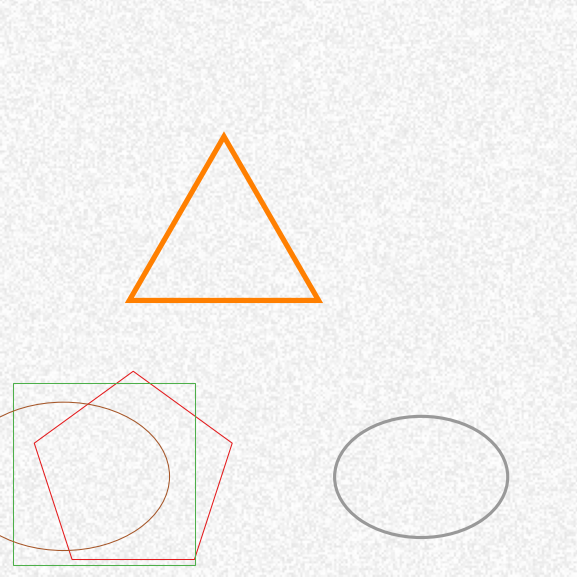[{"shape": "pentagon", "thickness": 0.5, "radius": 0.9, "center": [0.231, 0.176]}, {"shape": "square", "thickness": 0.5, "radius": 0.79, "center": [0.18, 0.179]}, {"shape": "triangle", "thickness": 2.5, "radius": 0.95, "center": [0.388, 0.574]}, {"shape": "oval", "thickness": 0.5, "radius": 0.92, "center": [0.11, 0.174]}, {"shape": "oval", "thickness": 1.5, "radius": 0.75, "center": [0.729, 0.173]}]